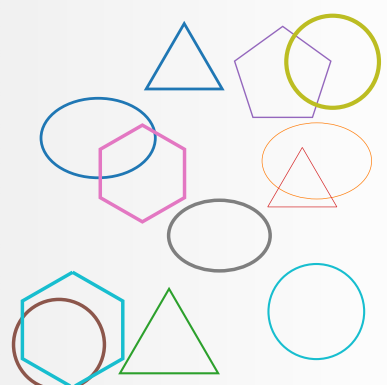[{"shape": "triangle", "thickness": 2, "radius": 0.57, "center": [0.475, 0.826]}, {"shape": "oval", "thickness": 2, "radius": 0.74, "center": [0.253, 0.641]}, {"shape": "oval", "thickness": 0.5, "radius": 0.71, "center": [0.818, 0.582]}, {"shape": "triangle", "thickness": 1.5, "radius": 0.73, "center": [0.436, 0.104]}, {"shape": "triangle", "thickness": 0.5, "radius": 0.52, "center": [0.78, 0.514]}, {"shape": "pentagon", "thickness": 1, "radius": 0.65, "center": [0.73, 0.801]}, {"shape": "circle", "thickness": 2.5, "radius": 0.59, "center": [0.152, 0.105]}, {"shape": "hexagon", "thickness": 2.5, "radius": 0.63, "center": [0.367, 0.549]}, {"shape": "oval", "thickness": 2.5, "radius": 0.66, "center": [0.566, 0.388]}, {"shape": "circle", "thickness": 3, "radius": 0.6, "center": [0.858, 0.84]}, {"shape": "hexagon", "thickness": 2.5, "radius": 0.75, "center": [0.187, 0.143]}, {"shape": "circle", "thickness": 1.5, "radius": 0.62, "center": [0.816, 0.191]}]